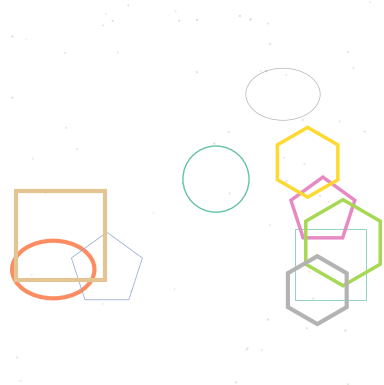[{"shape": "square", "thickness": 0.5, "radius": 0.46, "center": [0.858, 0.313]}, {"shape": "circle", "thickness": 1, "radius": 0.43, "center": [0.561, 0.535]}, {"shape": "oval", "thickness": 3, "radius": 0.53, "center": [0.138, 0.3]}, {"shape": "pentagon", "thickness": 0.5, "radius": 0.48, "center": [0.278, 0.3]}, {"shape": "pentagon", "thickness": 2.5, "radius": 0.44, "center": [0.839, 0.453]}, {"shape": "hexagon", "thickness": 2.5, "radius": 0.56, "center": [0.891, 0.37]}, {"shape": "hexagon", "thickness": 2.5, "radius": 0.45, "center": [0.799, 0.578]}, {"shape": "square", "thickness": 3, "radius": 0.57, "center": [0.157, 0.388]}, {"shape": "oval", "thickness": 0.5, "radius": 0.48, "center": [0.735, 0.755]}, {"shape": "hexagon", "thickness": 3, "radius": 0.44, "center": [0.824, 0.246]}]